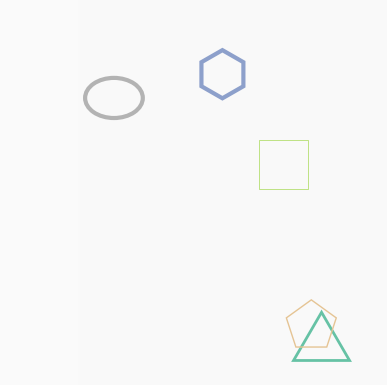[{"shape": "triangle", "thickness": 2, "radius": 0.42, "center": [0.83, 0.105]}, {"shape": "hexagon", "thickness": 3, "radius": 0.31, "center": [0.574, 0.807]}, {"shape": "square", "thickness": 0.5, "radius": 0.32, "center": [0.732, 0.573]}, {"shape": "pentagon", "thickness": 1, "radius": 0.34, "center": [0.803, 0.153]}, {"shape": "oval", "thickness": 3, "radius": 0.37, "center": [0.294, 0.746]}]